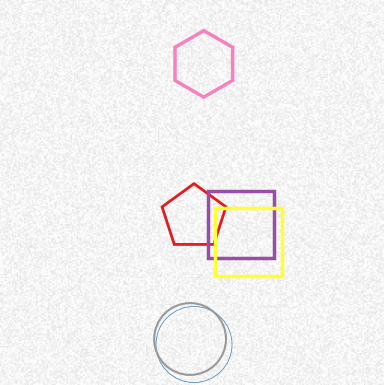[{"shape": "pentagon", "thickness": 2, "radius": 0.44, "center": [0.504, 0.436]}, {"shape": "circle", "thickness": 0.5, "radius": 0.49, "center": [0.504, 0.105]}, {"shape": "square", "thickness": 2.5, "radius": 0.43, "center": [0.626, 0.416]}, {"shape": "square", "thickness": 2.5, "radius": 0.44, "center": [0.646, 0.371]}, {"shape": "hexagon", "thickness": 2.5, "radius": 0.43, "center": [0.529, 0.834]}, {"shape": "circle", "thickness": 1.5, "radius": 0.47, "center": [0.494, 0.119]}]